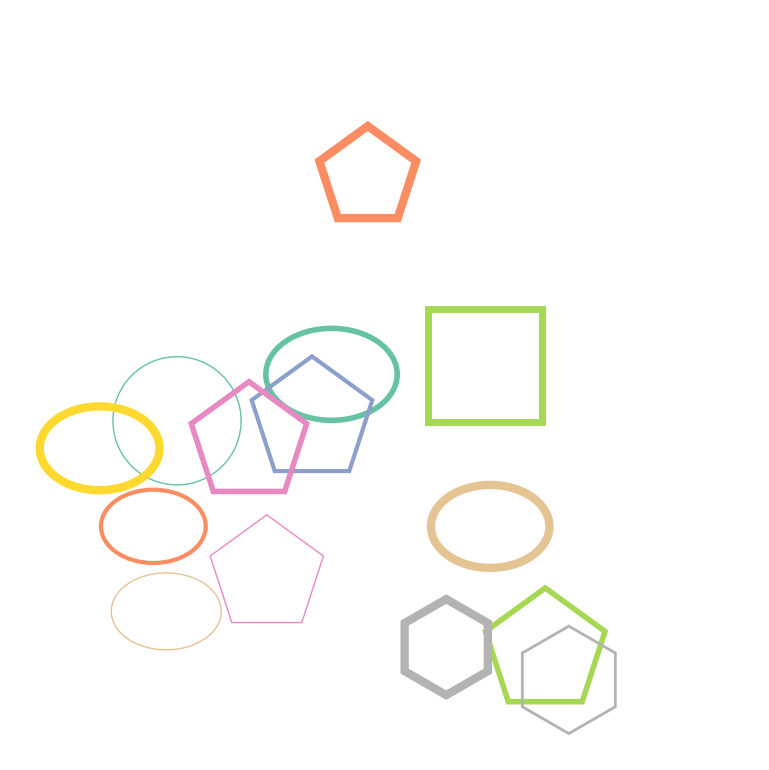[{"shape": "oval", "thickness": 2, "radius": 0.43, "center": [0.431, 0.514]}, {"shape": "circle", "thickness": 0.5, "radius": 0.42, "center": [0.23, 0.454]}, {"shape": "oval", "thickness": 1.5, "radius": 0.34, "center": [0.199, 0.316]}, {"shape": "pentagon", "thickness": 3, "radius": 0.33, "center": [0.478, 0.77]}, {"shape": "pentagon", "thickness": 1.5, "radius": 0.41, "center": [0.405, 0.455]}, {"shape": "pentagon", "thickness": 0.5, "radius": 0.39, "center": [0.346, 0.254]}, {"shape": "pentagon", "thickness": 2, "radius": 0.39, "center": [0.323, 0.425]}, {"shape": "square", "thickness": 2.5, "radius": 0.37, "center": [0.63, 0.525]}, {"shape": "pentagon", "thickness": 2, "radius": 0.41, "center": [0.708, 0.155]}, {"shape": "oval", "thickness": 3, "radius": 0.39, "center": [0.129, 0.418]}, {"shape": "oval", "thickness": 3, "radius": 0.38, "center": [0.637, 0.316]}, {"shape": "oval", "thickness": 0.5, "radius": 0.36, "center": [0.216, 0.206]}, {"shape": "hexagon", "thickness": 3, "radius": 0.31, "center": [0.58, 0.16]}, {"shape": "hexagon", "thickness": 1, "radius": 0.35, "center": [0.739, 0.117]}]